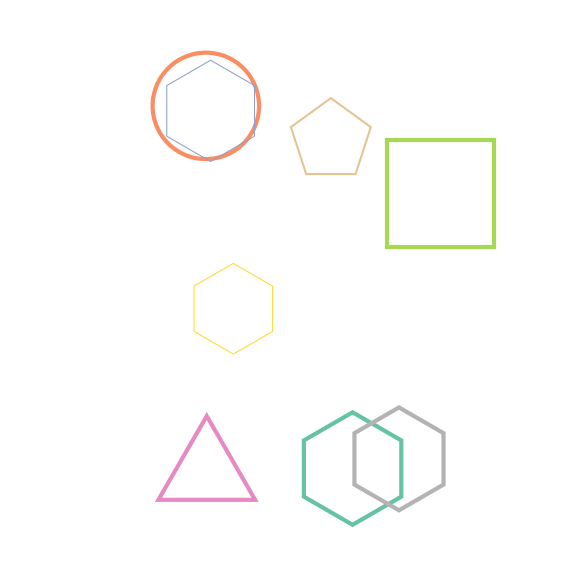[{"shape": "hexagon", "thickness": 2, "radius": 0.49, "center": [0.611, 0.188]}, {"shape": "circle", "thickness": 2, "radius": 0.46, "center": [0.356, 0.816]}, {"shape": "hexagon", "thickness": 0.5, "radius": 0.44, "center": [0.365, 0.807]}, {"shape": "triangle", "thickness": 2, "radius": 0.48, "center": [0.358, 0.182]}, {"shape": "square", "thickness": 2, "radius": 0.46, "center": [0.763, 0.664]}, {"shape": "hexagon", "thickness": 0.5, "radius": 0.39, "center": [0.404, 0.464]}, {"shape": "pentagon", "thickness": 1, "radius": 0.36, "center": [0.573, 0.757]}, {"shape": "hexagon", "thickness": 2, "radius": 0.45, "center": [0.691, 0.205]}]